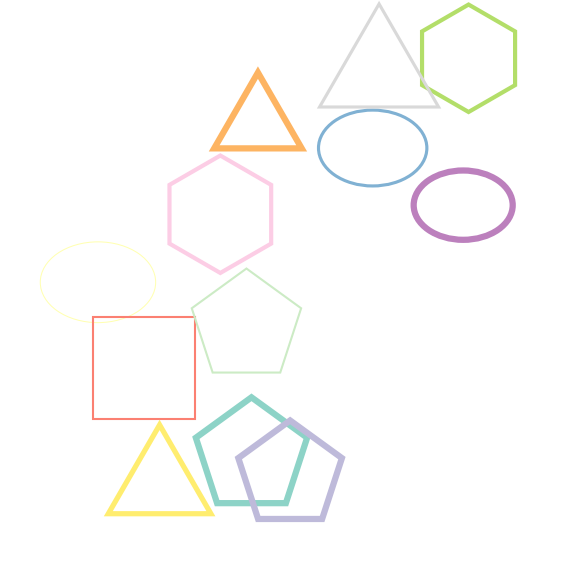[{"shape": "pentagon", "thickness": 3, "radius": 0.51, "center": [0.435, 0.21]}, {"shape": "oval", "thickness": 0.5, "radius": 0.5, "center": [0.17, 0.51]}, {"shape": "pentagon", "thickness": 3, "radius": 0.47, "center": [0.502, 0.177]}, {"shape": "square", "thickness": 1, "radius": 0.44, "center": [0.25, 0.363]}, {"shape": "oval", "thickness": 1.5, "radius": 0.47, "center": [0.645, 0.743]}, {"shape": "triangle", "thickness": 3, "radius": 0.44, "center": [0.447, 0.786]}, {"shape": "hexagon", "thickness": 2, "radius": 0.47, "center": [0.811, 0.898]}, {"shape": "hexagon", "thickness": 2, "radius": 0.51, "center": [0.382, 0.628]}, {"shape": "triangle", "thickness": 1.5, "radius": 0.59, "center": [0.656, 0.873]}, {"shape": "oval", "thickness": 3, "radius": 0.43, "center": [0.802, 0.644]}, {"shape": "pentagon", "thickness": 1, "radius": 0.5, "center": [0.427, 0.435]}, {"shape": "triangle", "thickness": 2.5, "radius": 0.51, "center": [0.276, 0.161]}]